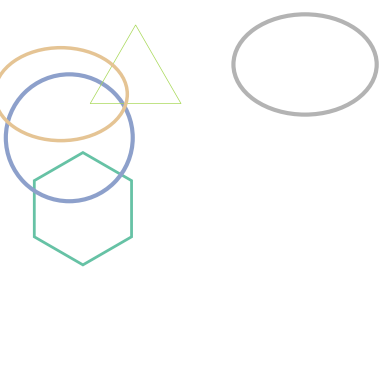[{"shape": "hexagon", "thickness": 2, "radius": 0.73, "center": [0.215, 0.458]}, {"shape": "circle", "thickness": 3, "radius": 0.82, "center": [0.18, 0.642]}, {"shape": "triangle", "thickness": 0.5, "radius": 0.68, "center": [0.352, 0.799]}, {"shape": "oval", "thickness": 2.5, "radius": 0.86, "center": [0.158, 0.755]}, {"shape": "oval", "thickness": 3, "radius": 0.93, "center": [0.792, 0.833]}]